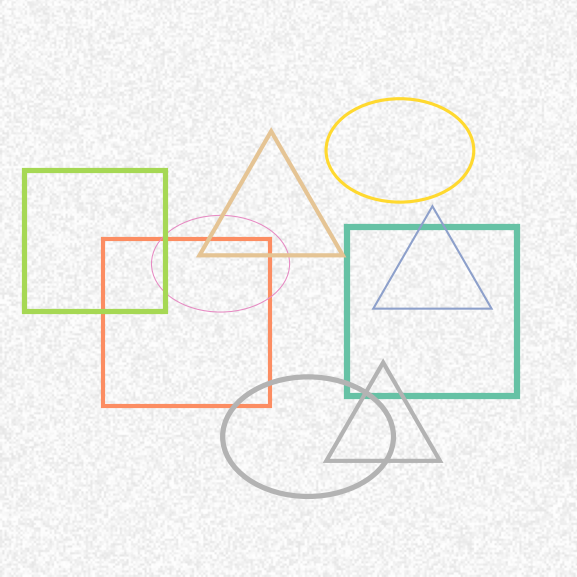[{"shape": "square", "thickness": 3, "radius": 0.73, "center": [0.748, 0.459]}, {"shape": "square", "thickness": 2, "radius": 0.72, "center": [0.323, 0.44]}, {"shape": "triangle", "thickness": 1, "radius": 0.59, "center": [0.749, 0.524]}, {"shape": "oval", "thickness": 0.5, "radius": 0.6, "center": [0.382, 0.542]}, {"shape": "square", "thickness": 2.5, "radius": 0.61, "center": [0.164, 0.583]}, {"shape": "oval", "thickness": 1.5, "radius": 0.64, "center": [0.692, 0.739]}, {"shape": "triangle", "thickness": 2, "radius": 0.72, "center": [0.47, 0.629]}, {"shape": "oval", "thickness": 2.5, "radius": 0.74, "center": [0.533, 0.243]}, {"shape": "triangle", "thickness": 2, "radius": 0.57, "center": [0.663, 0.258]}]